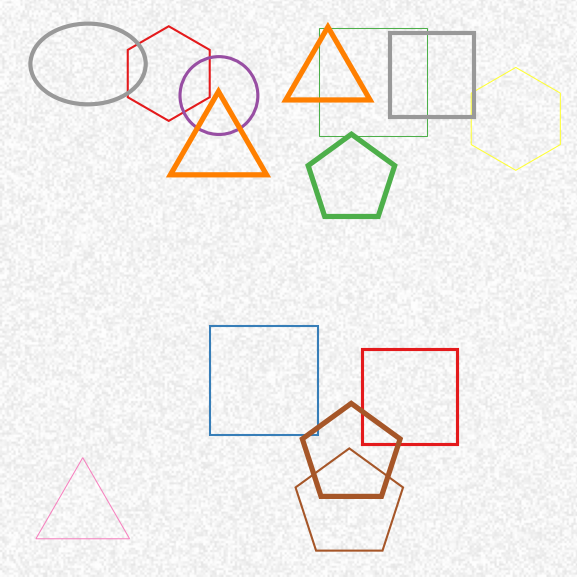[{"shape": "square", "thickness": 1.5, "radius": 0.41, "center": [0.71, 0.313]}, {"shape": "hexagon", "thickness": 1, "radius": 0.41, "center": [0.292, 0.872]}, {"shape": "square", "thickness": 1, "radius": 0.47, "center": [0.457, 0.34]}, {"shape": "pentagon", "thickness": 2.5, "radius": 0.39, "center": [0.609, 0.688]}, {"shape": "square", "thickness": 0.5, "radius": 0.47, "center": [0.645, 0.857]}, {"shape": "circle", "thickness": 1.5, "radius": 0.34, "center": [0.379, 0.834]}, {"shape": "triangle", "thickness": 2.5, "radius": 0.42, "center": [0.568, 0.868]}, {"shape": "triangle", "thickness": 2.5, "radius": 0.48, "center": [0.378, 0.745]}, {"shape": "hexagon", "thickness": 0.5, "radius": 0.45, "center": [0.893, 0.793]}, {"shape": "pentagon", "thickness": 2.5, "radius": 0.45, "center": [0.608, 0.212]}, {"shape": "pentagon", "thickness": 1, "radius": 0.49, "center": [0.605, 0.125]}, {"shape": "triangle", "thickness": 0.5, "radius": 0.47, "center": [0.143, 0.113]}, {"shape": "oval", "thickness": 2, "radius": 0.5, "center": [0.152, 0.888]}, {"shape": "square", "thickness": 2, "radius": 0.36, "center": [0.748, 0.869]}]